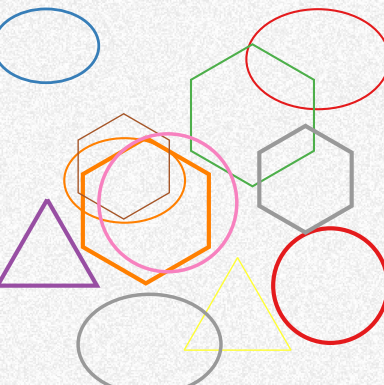[{"shape": "circle", "thickness": 3, "radius": 0.74, "center": [0.858, 0.258]}, {"shape": "oval", "thickness": 1.5, "radius": 0.93, "center": [0.826, 0.846]}, {"shape": "oval", "thickness": 2, "radius": 0.68, "center": [0.12, 0.881]}, {"shape": "hexagon", "thickness": 1.5, "radius": 0.92, "center": [0.656, 0.7]}, {"shape": "triangle", "thickness": 3, "radius": 0.75, "center": [0.123, 0.333]}, {"shape": "oval", "thickness": 1.5, "radius": 0.78, "center": [0.324, 0.531]}, {"shape": "hexagon", "thickness": 3, "radius": 0.94, "center": [0.379, 0.453]}, {"shape": "triangle", "thickness": 1, "radius": 0.8, "center": [0.617, 0.171]}, {"shape": "hexagon", "thickness": 1, "radius": 0.68, "center": [0.321, 0.568]}, {"shape": "circle", "thickness": 2.5, "radius": 0.9, "center": [0.436, 0.473]}, {"shape": "oval", "thickness": 2.5, "radius": 0.93, "center": [0.388, 0.106]}, {"shape": "hexagon", "thickness": 3, "radius": 0.69, "center": [0.793, 0.535]}]